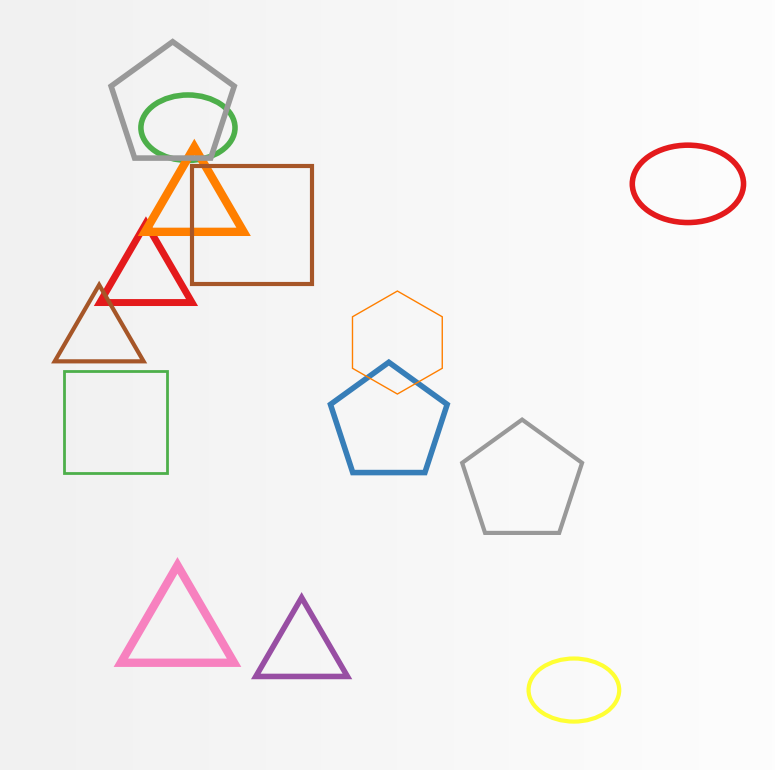[{"shape": "triangle", "thickness": 2.5, "radius": 0.34, "center": [0.188, 0.641]}, {"shape": "oval", "thickness": 2, "radius": 0.36, "center": [0.888, 0.761]}, {"shape": "pentagon", "thickness": 2, "radius": 0.4, "center": [0.502, 0.45]}, {"shape": "oval", "thickness": 2, "radius": 0.3, "center": [0.243, 0.834]}, {"shape": "square", "thickness": 1, "radius": 0.33, "center": [0.149, 0.452]}, {"shape": "triangle", "thickness": 2, "radius": 0.34, "center": [0.389, 0.156]}, {"shape": "triangle", "thickness": 3, "radius": 0.37, "center": [0.251, 0.736]}, {"shape": "hexagon", "thickness": 0.5, "radius": 0.33, "center": [0.513, 0.555]}, {"shape": "oval", "thickness": 1.5, "radius": 0.29, "center": [0.741, 0.104]}, {"shape": "square", "thickness": 1.5, "radius": 0.39, "center": [0.325, 0.708]}, {"shape": "triangle", "thickness": 1.5, "radius": 0.33, "center": [0.128, 0.564]}, {"shape": "triangle", "thickness": 3, "radius": 0.42, "center": [0.229, 0.181]}, {"shape": "pentagon", "thickness": 2, "radius": 0.42, "center": [0.223, 0.862]}, {"shape": "pentagon", "thickness": 1.5, "radius": 0.41, "center": [0.674, 0.374]}]